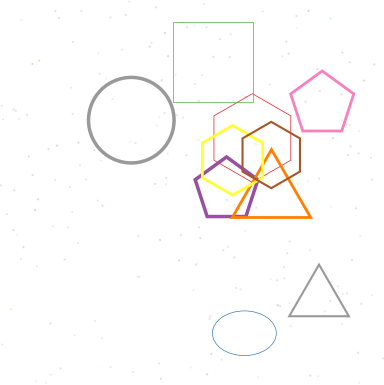[{"shape": "hexagon", "thickness": 0.5, "radius": 0.58, "center": [0.655, 0.641]}, {"shape": "oval", "thickness": 0.5, "radius": 0.41, "center": [0.635, 0.134]}, {"shape": "square", "thickness": 0.5, "radius": 0.52, "center": [0.553, 0.839]}, {"shape": "pentagon", "thickness": 2.5, "radius": 0.43, "center": [0.588, 0.507]}, {"shape": "triangle", "thickness": 2, "radius": 0.59, "center": [0.705, 0.494]}, {"shape": "hexagon", "thickness": 2, "radius": 0.45, "center": [0.604, 0.584]}, {"shape": "hexagon", "thickness": 1.5, "radius": 0.43, "center": [0.705, 0.597]}, {"shape": "pentagon", "thickness": 2, "radius": 0.43, "center": [0.837, 0.729]}, {"shape": "circle", "thickness": 2.5, "radius": 0.56, "center": [0.341, 0.688]}, {"shape": "triangle", "thickness": 1.5, "radius": 0.45, "center": [0.829, 0.223]}]